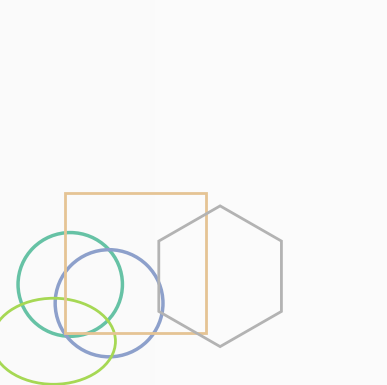[{"shape": "circle", "thickness": 2.5, "radius": 0.67, "center": [0.181, 0.261]}, {"shape": "circle", "thickness": 2.5, "radius": 0.7, "center": [0.281, 0.212]}, {"shape": "oval", "thickness": 2, "radius": 0.8, "center": [0.138, 0.114]}, {"shape": "square", "thickness": 2, "radius": 0.91, "center": [0.35, 0.317]}, {"shape": "hexagon", "thickness": 2, "radius": 0.91, "center": [0.568, 0.282]}]